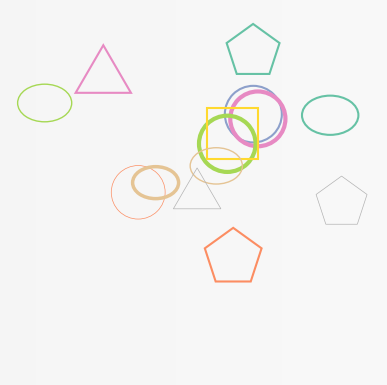[{"shape": "pentagon", "thickness": 1.5, "radius": 0.36, "center": [0.653, 0.866]}, {"shape": "oval", "thickness": 1.5, "radius": 0.36, "center": [0.852, 0.701]}, {"shape": "circle", "thickness": 0.5, "radius": 0.35, "center": [0.357, 0.5]}, {"shape": "pentagon", "thickness": 1.5, "radius": 0.39, "center": [0.602, 0.331]}, {"shape": "circle", "thickness": 1.5, "radius": 0.37, "center": [0.654, 0.704]}, {"shape": "circle", "thickness": 3, "radius": 0.36, "center": [0.665, 0.691]}, {"shape": "triangle", "thickness": 1.5, "radius": 0.41, "center": [0.267, 0.8]}, {"shape": "circle", "thickness": 3, "radius": 0.37, "center": [0.587, 0.626]}, {"shape": "oval", "thickness": 1, "radius": 0.35, "center": [0.115, 0.732]}, {"shape": "square", "thickness": 1.5, "radius": 0.33, "center": [0.6, 0.654]}, {"shape": "oval", "thickness": 2.5, "radius": 0.3, "center": [0.402, 0.526]}, {"shape": "oval", "thickness": 1, "radius": 0.34, "center": [0.558, 0.569]}, {"shape": "triangle", "thickness": 0.5, "radius": 0.35, "center": [0.509, 0.493]}, {"shape": "pentagon", "thickness": 0.5, "radius": 0.35, "center": [0.881, 0.473]}]